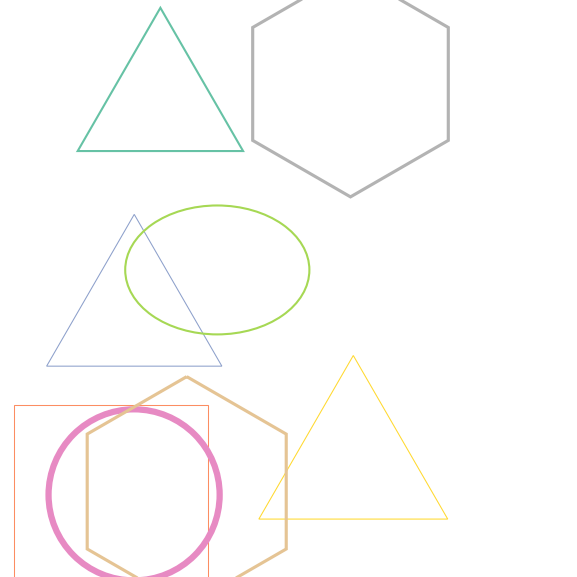[{"shape": "triangle", "thickness": 1, "radius": 0.83, "center": [0.278, 0.82]}, {"shape": "square", "thickness": 0.5, "radius": 0.84, "center": [0.192, 0.13]}, {"shape": "triangle", "thickness": 0.5, "radius": 0.88, "center": [0.232, 0.453]}, {"shape": "circle", "thickness": 3, "radius": 0.74, "center": [0.232, 0.142]}, {"shape": "oval", "thickness": 1, "radius": 0.8, "center": [0.376, 0.532]}, {"shape": "triangle", "thickness": 0.5, "radius": 0.94, "center": [0.612, 0.195]}, {"shape": "hexagon", "thickness": 1.5, "radius": 0.99, "center": [0.323, 0.148]}, {"shape": "hexagon", "thickness": 1.5, "radius": 0.98, "center": [0.607, 0.854]}]